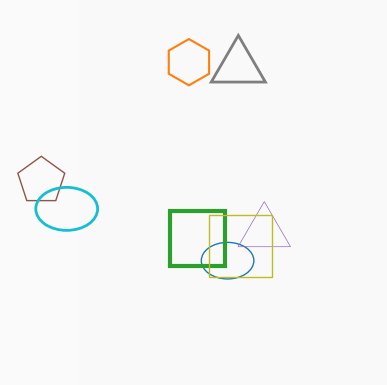[{"shape": "oval", "thickness": 1, "radius": 0.34, "center": [0.587, 0.323]}, {"shape": "hexagon", "thickness": 1.5, "radius": 0.3, "center": [0.488, 0.838]}, {"shape": "square", "thickness": 3, "radius": 0.36, "center": [0.509, 0.381]}, {"shape": "triangle", "thickness": 0.5, "radius": 0.39, "center": [0.682, 0.398]}, {"shape": "pentagon", "thickness": 1, "radius": 0.32, "center": [0.107, 0.53]}, {"shape": "triangle", "thickness": 2, "radius": 0.4, "center": [0.615, 0.827]}, {"shape": "square", "thickness": 1, "radius": 0.4, "center": [0.62, 0.361]}, {"shape": "oval", "thickness": 2, "radius": 0.4, "center": [0.172, 0.457]}]